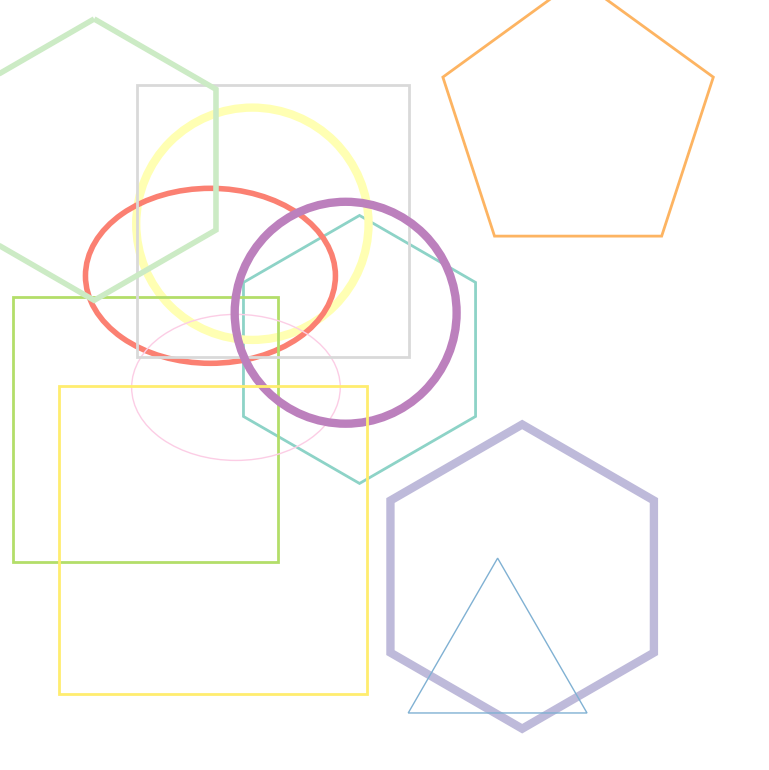[{"shape": "hexagon", "thickness": 1, "radius": 0.87, "center": [0.467, 0.546]}, {"shape": "circle", "thickness": 3, "radius": 0.75, "center": [0.328, 0.709]}, {"shape": "hexagon", "thickness": 3, "radius": 0.99, "center": [0.678, 0.251]}, {"shape": "oval", "thickness": 2, "radius": 0.81, "center": [0.273, 0.642]}, {"shape": "triangle", "thickness": 0.5, "radius": 0.67, "center": [0.646, 0.141]}, {"shape": "pentagon", "thickness": 1, "radius": 0.92, "center": [0.751, 0.843]}, {"shape": "square", "thickness": 1, "radius": 0.86, "center": [0.189, 0.442]}, {"shape": "oval", "thickness": 0.5, "radius": 0.68, "center": [0.306, 0.497]}, {"shape": "square", "thickness": 1, "radius": 0.88, "center": [0.354, 0.713]}, {"shape": "circle", "thickness": 3, "radius": 0.72, "center": [0.449, 0.594]}, {"shape": "hexagon", "thickness": 2, "radius": 0.91, "center": [0.122, 0.793]}, {"shape": "square", "thickness": 1, "radius": 1.0, "center": [0.277, 0.298]}]